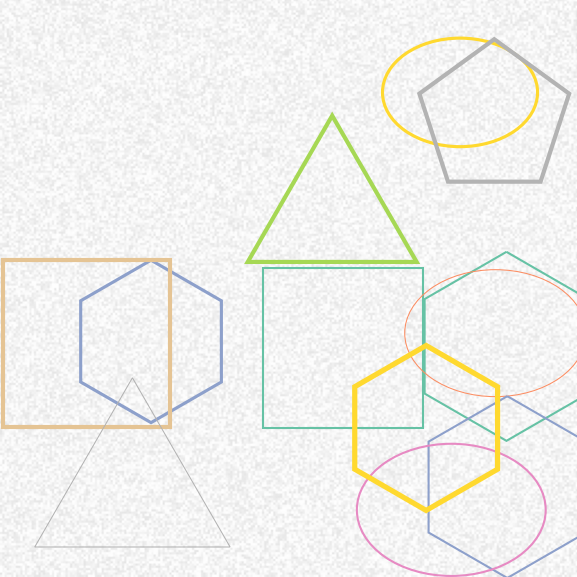[{"shape": "hexagon", "thickness": 1, "radius": 0.82, "center": [0.877, 0.399]}, {"shape": "square", "thickness": 1, "radius": 0.69, "center": [0.594, 0.397]}, {"shape": "oval", "thickness": 0.5, "radius": 0.79, "center": [0.858, 0.422]}, {"shape": "hexagon", "thickness": 1.5, "radius": 0.7, "center": [0.262, 0.408]}, {"shape": "hexagon", "thickness": 1, "radius": 0.79, "center": [0.878, 0.156]}, {"shape": "oval", "thickness": 1, "radius": 0.82, "center": [0.781, 0.116]}, {"shape": "triangle", "thickness": 2, "radius": 0.84, "center": [0.575, 0.63]}, {"shape": "oval", "thickness": 1.5, "radius": 0.67, "center": [0.797, 0.839]}, {"shape": "hexagon", "thickness": 2.5, "radius": 0.71, "center": [0.738, 0.258]}, {"shape": "square", "thickness": 2, "radius": 0.72, "center": [0.15, 0.404]}, {"shape": "pentagon", "thickness": 2, "radius": 0.68, "center": [0.856, 0.795]}, {"shape": "triangle", "thickness": 0.5, "radius": 0.98, "center": [0.229, 0.15]}]